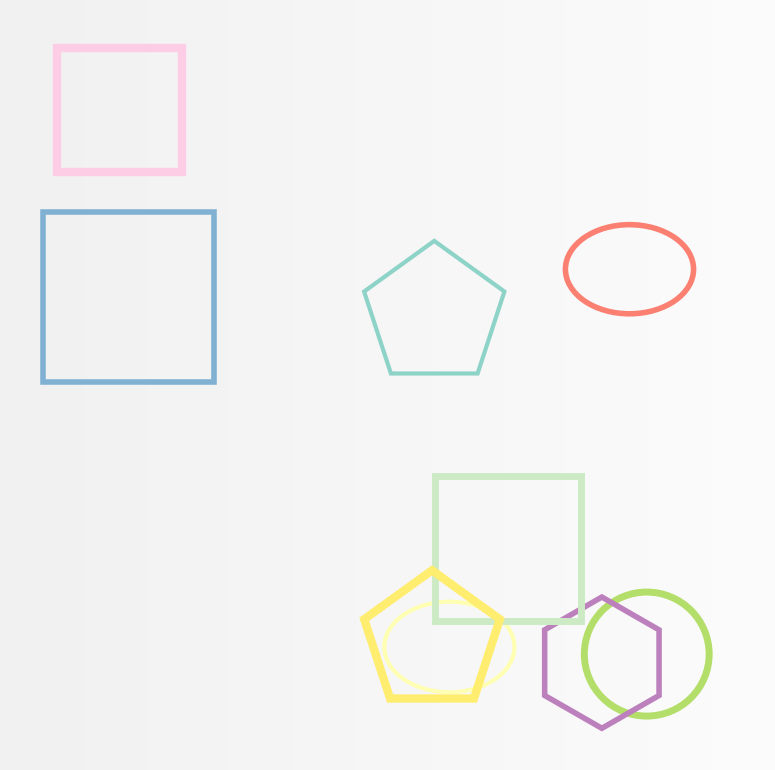[{"shape": "pentagon", "thickness": 1.5, "radius": 0.48, "center": [0.56, 0.592]}, {"shape": "oval", "thickness": 1.5, "radius": 0.42, "center": [0.58, 0.16]}, {"shape": "oval", "thickness": 2, "radius": 0.41, "center": [0.812, 0.65]}, {"shape": "square", "thickness": 2, "radius": 0.55, "center": [0.166, 0.615]}, {"shape": "circle", "thickness": 2.5, "radius": 0.4, "center": [0.835, 0.151]}, {"shape": "square", "thickness": 3, "radius": 0.4, "center": [0.154, 0.857]}, {"shape": "hexagon", "thickness": 2, "radius": 0.43, "center": [0.777, 0.139]}, {"shape": "square", "thickness": 2.5, "radius": 0.47, "center": [0.656, 0.287]}, {"shape": "pentagon", "thickness": 3, "radius": 0.46, "center": [0.557, 0.167]}]